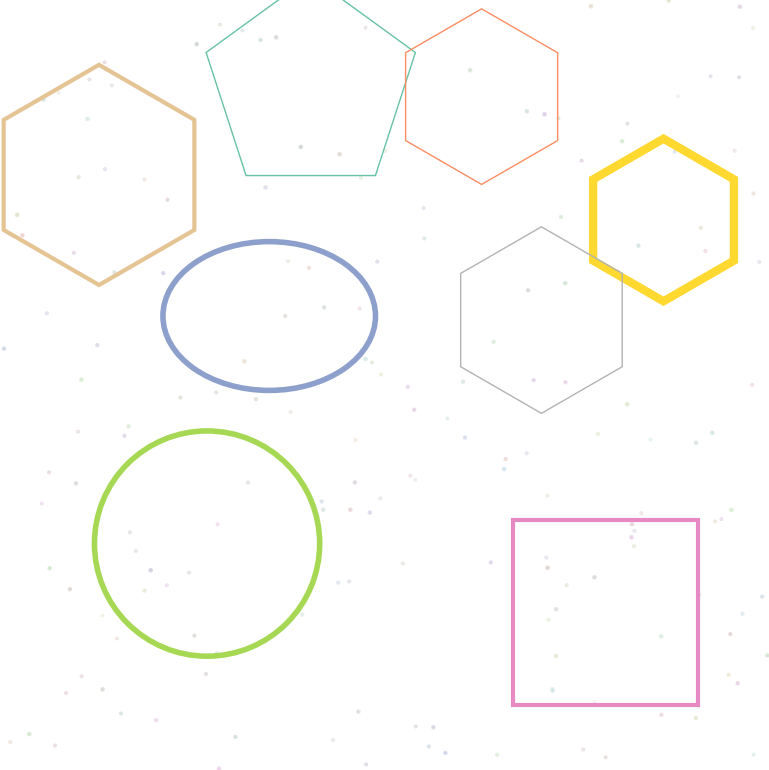[{"shape": "pentagon", "thickness": 0.5, "radius": 0.71, "center": [0.404, 0.888]}, {"shape": "hexagon", "thickness": 0.5, "radius": 0.57, "center": [0.625, 0.874]}, {"shape": "oval", "thickness": 2, "radius": 0.69, "center": [0.35, 0.59]}, {"shape": "square", "thickness": 1.5, "radius": 0.6, "center": [0.786, 0.205]}, {"shape": "circle", "thickness": 2, "radius": 0.73, "center": [0.269, 0.294]}, {"shape": "hexagon", "thickness": 3, "radius": 0.53, "center": [0.862, 0.714]}, {"shape": "hexagon", "thickness": 1.5, "radius": 0.71, "center": [0.129, 0.773]}, {"shape": "hexagon", "thickness": 0.5, "radius": 0.61, "center": [0.703, 0.584]}]